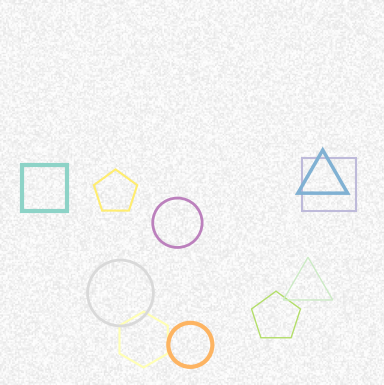[{"shape": "square", "thickness": 3, "radius": 0.29, "center": [0.116, 0.512]}, {"shape": "hexagon", "thickness": 1.5, "radius": 0.36, "center": [0.373, 0.118]}, {"shape": "square", "thickness": 1.5, "radius": 0.35, "center": [0.854, 0.521]}, {"shape": "triangle", "thickness": 2.5, "radius": 0.37, "center": [0.838, 0.536]}, {"shape": "circle", "thickness": 3, "radius": 0.29, "center": [0.494, 0.104]}, {"shape": "pentagon", "thickness": 1, "radius": 0.33, "center": [0.717, 0.177]}, {"shape": "circle", "thickness": 2, "radius": 0.43, "center": [0.313, 0.239]}, {"shape": "circle", "thickness": 2, "radius": 0.32, "center": [0.461, 0.421]}, {"shape": "triangle", "thickness": 1, "radius": 0.37, "center": [0.8, 0.258]}, {"shape": "pentagon", "thickness": 1.5, "radius": 0.3, "center": [0.3, 0.501]}]